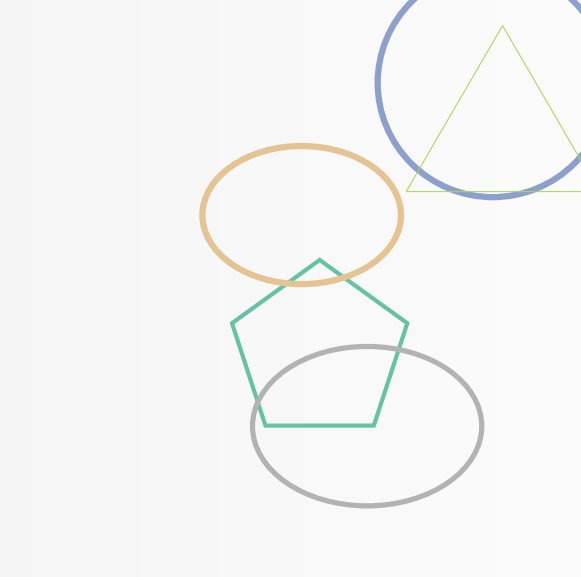[{"shape": "pentagon", "thickness": 2, "radius": 0.79, "center": [0.55, 0.39]}, {"shape": "circle", "thickness": 3, "radius": 0.99, "center": [0.848, 0.856]}, {"shape": "triangle", "thickness": 0.5, "radius": 0.96, "center": [0.865, 0.763]}, {"shape": "oval", "thickness": 3, "radius": 0.85, "center": [0.519, 0.627]}, {"shape": "oval", "thickness": 2.5, "radius": 0.99, "center": [0.632, 0.261]}]